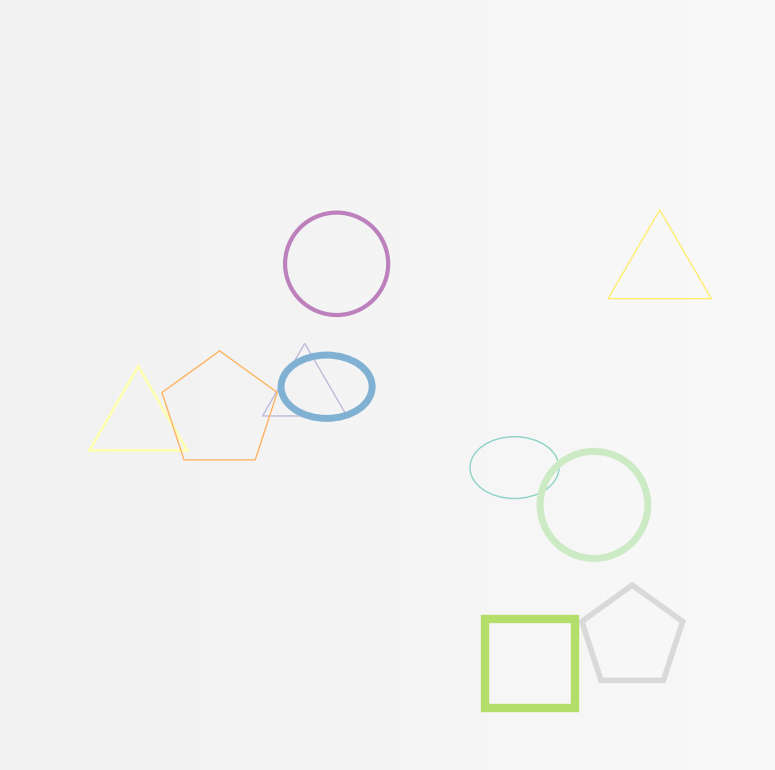[{"shape": "oval", "thickness": 0.5, "radius": 0.29, "center": [0.664, 0.393]}, {"shape": "triangle", "thickness": 1, "radius": 0.36, "center": [0.178, 0.451]}, {"shape": "triangle", "thickness": 0.5, "radius": 0.31, "center": [0.393, 0.491]}, {"shape": "oval", "thickness": 2.5, "radius": 0.29, "center": [0.421, 0.498]}, {"shape": "pentagon", "thickness": 0.5, "radius": 0.39, "center": [0.283, 0.466]}, {"shape": "square", "thickness": 3, "radius": 0.29, "center": [0.684, 0.139]}, {"shape": "pentagon", "thickness": 2, "radius": 0.34, "center": [0.816, 0.172]}, {"shape": "circle", "thickness": 1.5, "radius": 0.33, "center": [0.434, 0.657]}, {"shape": "circle", "thickness": 2.5, "radius": 0.35, "center": [0.766, 0.344]}, {"shape": "triangle", "thickness": 0.5, "radius": 0.38, "center": [0.851, 0.651]}]